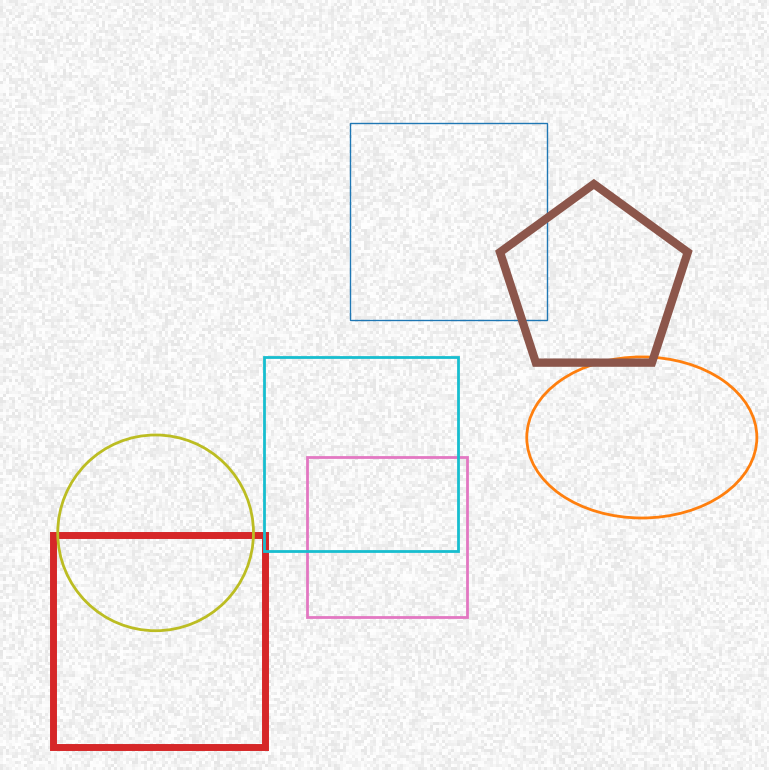[{"shape": "square", "thickness": 0.5, "radius": 0.64, "center": [0.583, 0.712]}, {"shape": "oval", "thickness": 1, "radius": 0.75, "center": [0.834, 0.432]}, {"shape": "square", "thickness": 2.5, "radius": 0.69, "center": [0.207, 0.168]}, {"shape": "pentagon", "thickness": 3, "radius": 0.64, "center": [0.771, 0.633]}, {"shape": "square", "thickness": 1, "radius": 0.52, "center": [0.503, 0.303]}, {"shape": "circle", "thickness": 1, "radius": 0.64, "center": [0.202, 0.308]}, {"shape": "square", "thickness": 1, "radius": 0.63, "center": [0.469, 0.41]}]